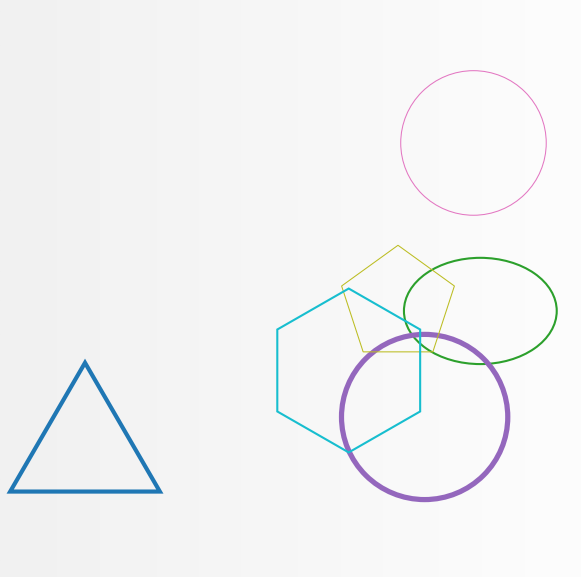[{"shape": "triangle", "thickness": 2, "radius": 0.74, "center": [0.146, 0.222]}, {"shape": "oval", "thickness": 1, "radius": 0.66, "center": [0.826, 0.461]}, {"shape": "circle", "thickness": 2.5, "radius": 0.72, "center": [0.731, 0.277]}, {"shape": "circle", "thickness": 0.5, "radius": 0.63, "center": [0.815, 0.752]}, {"shape": "pentagon", "thickness": 0.5, "radius": 0.51, "center": [0.685, 0.472]}, {"shape": "hexagon", "thickness": 1, "radius": 0.71, "center": [0.6, 0.358]}]